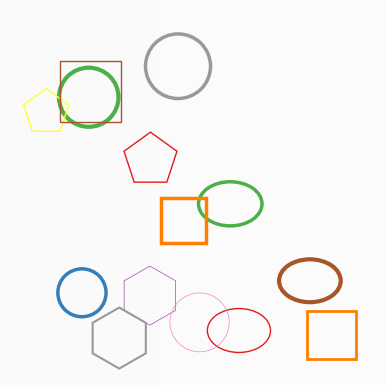[{"shape": "oval", "thickness": 1, "radius": 0.41, "center": [0.617, 0.142]}, {"shape": "pentagon", "thickness": 1, "radius": 0.36, "center": [0.388, 0.585]}, {"shape": "circle", "thickness": 2.5, "radius": 0.31, "center": [0.211, 0.24]}, {"shape": "circle", "thickness": 3, "radius": 0.38, "center": [0.229, 0.747]}, {"shape": "oval", "thickness": 2.5, "radius": 0.41, "center": [0.594, 0.471]}, {"shape": "hexagon", "thickness": 0.5, "radius": 0.38, "center": [0.387, 0.232]}, {"shape": "square", "thickness": 2.5, "radius": 0.29, "center": [0.474, 0.426]}, {"shape": "square", "thickness": 2, "radius": 0.32, "center": [0.854, 0.13]}, {"shape": "pentagon", "thickness": 1, "radius": 0.31, "center": [0.119, 0.709]}, {"shape": "oval", "thickness": 3, "radius": 0.4, "center": [0.8, 0.271]}, {"shape": "square", "thickness": 1, "radius": 0.4, "center": [0.233, 0.763]}, {"shape": "circle", "thickness": 0.5, "radius": 0.38, "center": [0.515, 0.163]}, {"shape": "hexagon", "thickness": 1.5, "radius": 0.4, "center": [0.308, 0.122]}, {"shape": "circle", "thickness": 2.5, "radius": 0.42, "center": [0.459, 0.828]}]